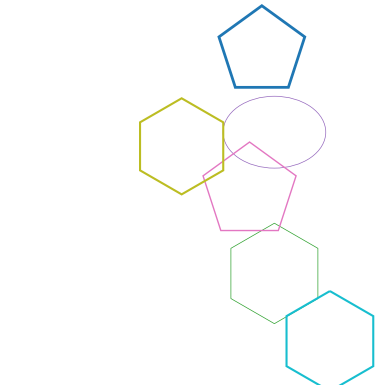[{"shape": "pentagon", "thickness": 2, "radius": 0.59, "center": [0.68, 0.868]}, {"shape": "hexagon", "thickness": 0.5, "radius": 0.65, "center": [0.713, 0.29]}, {"shape": "oval", "thickness": 0.5, "radius": 0.67, "center": [0.713, 0.657]}, {"shape": "pentagon", "thickness": 1, "radius": 0.64, "center": [0.648, 0.504]}, {"shape": "hexagon", "thickness": 1.5, "radius": 0.62, "center": [0.472, 0.62]}, {"shape": "hexagon", "thickness": 1.5, "radius": 0.65, "center": [0.857, 0.114]}]